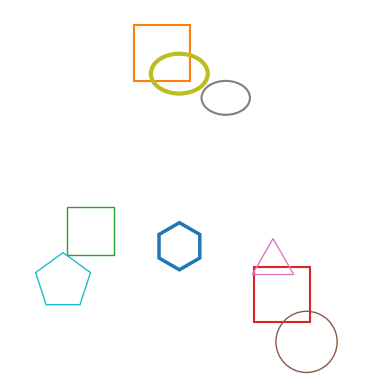[{"shape": "hexagon", "thickness": 2.5, "radius": 0.31, "center": [0.466, 0.36]}, {"shape": "square", "thickness": 1.5, "radius": 0.36, "center": [0.42, 0.863]}, {"shape": "square", "thickness": 1, "radius": 0.31, "center": [0.236, 0.4]}, {"shape": "square", "thickness": 1.5, "radius": 0.36, "center": [0.733, 0.236]}, {"shape": "circle", "thickness": 1, "radius": 0.4, "center": [0.796, 0.112]}, {"shape": "triangle", "thickness": 1, "radius": 0.31, "center": [0.709, 0.318]}, {"shape": "oval", "thickness": 1.5, "radius": 0.31, "center": [0.586, 0.746]}, {"shape": "oval", "thickness": 3, "radius": 0.37, "center": [0.466, 0.809]}, {"shape": "pentagon", "thickness": 1, "radius": 0.37, "center": [0.164, 0.269]}]